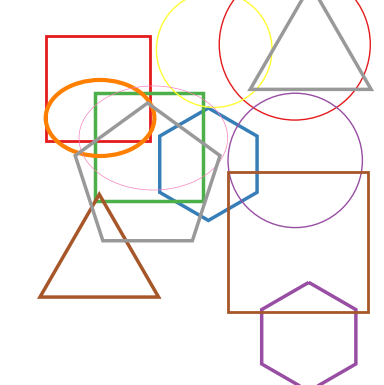[{"shape": "square", "thickness": 2, "radius": 0.68, "center": [0.254, 0.77]}, {"shape": "circle", "thickness": 1, "radius": 0.98, "center": [0.766, 0.884]}, {"shape": "hexagon", "thickness": 2.5, "radius": 0.73, "center": [0.541, 0.573]}, {"shape": "square", "thickness": 2.5, "radius": 0.7, "center": [0.386, 0.618]}, {"shape": "hexagon", "thickness": 2.5, "radius": 0.71, "center": [0.802, 0.125]}, {"shape": "circle", "thickness": 1, "radius": 0.87, "center": [0.767, 0.583]}, {"shape": "oval", "thickness": 3, "radius": 0.71, "center": [0.26, 0.694]}, {"shape": "circle", "thickness": 1, "radius": 0.75, "center": [0.556, 0.871]}, {"shape": "square", "thickness": 2, "radius": 0.91, "center": [0.775, 0.372]}, {"shape": "triangle", "thickness": 2.5, "radius": 0.89, "center": [0.258, 0.317]}, {"shape": "oval", "thickness": 0.5, "radius": 0.97, "center": [0.398, 0.642]}, {"shape": "triangle", "thickness": 2.5, "radius": 0.91, "center": [0.807, 0.858]}, {"shape": "pentagon", "thickness": 2.5, "radius": 0.99, "center": [0.383, 0.535]}]